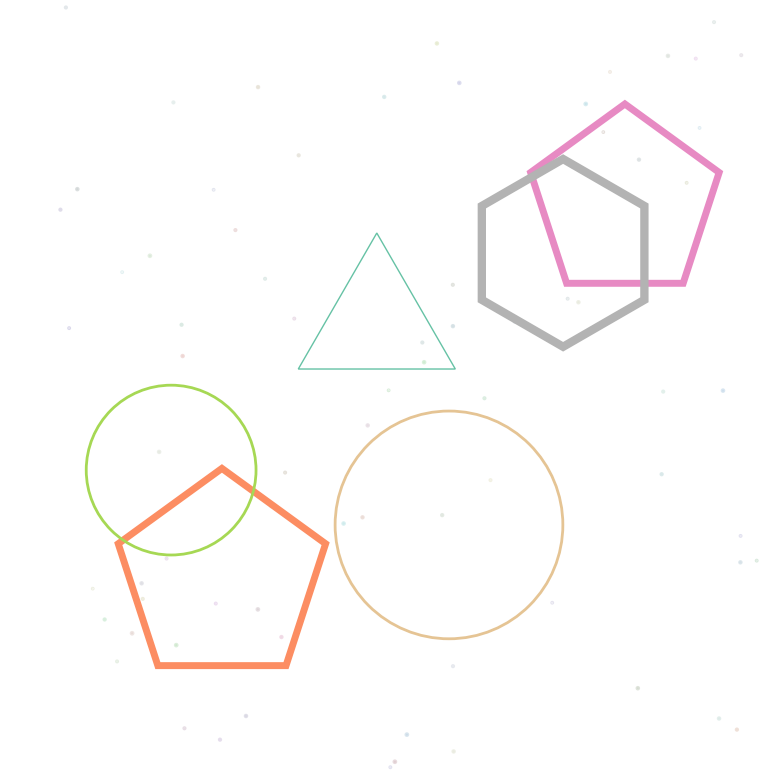[{"shape": "triangle", "thickness": 0.5, "radius": 0.59, "center": [0.489, 0.58]}, {"shape": "pentagon", "thickness": 2.5, "radius": 0.71, "center": [0.288, 0.25]}, {"shape": "pentagon", "thickness": 2.5, "radius": 0.64, "center": [0.812, 0.736]}, {"shape": "circle", "thickness": 1, "radius": 0.55, "center": [0.222, 0.389]}, {"shape": "circle", "thickness": 1, "radius": 0.74, "center": [0.583, 0.318]}, {"shape": "hexagon", "thickness": 3, "radius": 0.61, "center": [0.731, 0.672]}]